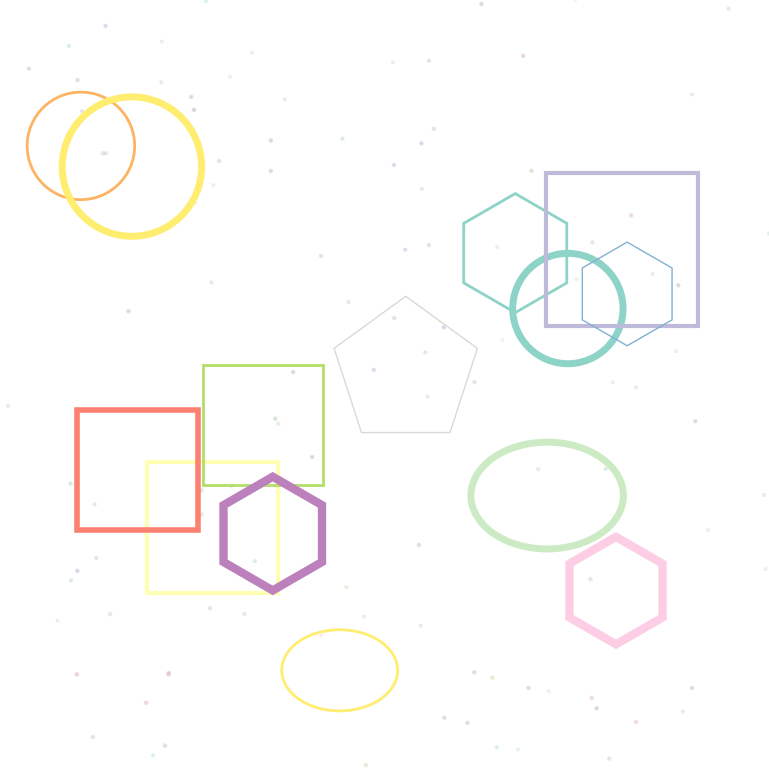[{"shape": "hexagon", "thickness": 1, "radius": 0.39, "center": [0.669, 0.671]}, {"shape": "circle", "thickness": 2.5, "radius": 0.36, "center": [0.737, 0.599]}, {"shape": "square", "thickness": 1.5, "radius": 0.43, "center": [0.276, 0.315]}, {"shape": "square", "thickness": 1.5, "radius": 0.5, "center": [0.808, 0.676]}, {"shape": "square", "thickness": 2, "radius": 0.39, "center": [0.179, 0.39]}, {"shape": "hexagon", "thickness": 0.5, "radius": 0.34, "center": [0.815, 0.618]}, {"shape": "circle", "thickness": 1, "radius": 0.35, "center": [0.105, 0.811]}, {"shape": "square", "thickness": 1, "radius": 0.39, "center": [0.342, 0.448]}, {"shape": "hexagon", "thickness": 3, "radius": 0.35, "center": [0.8, 0.233]}, {"shape": "pentagon", "thickness": 0.5, "radius": 0.49, "center": [0.527, 0.517]}, {"shape": "hexagon", "thickness": 3, "radius": 0.37, "center": [0.354, 0.307]}, {"shape": "oval", "thickness": 2.5, "radius": 0.5, "center": [0.711, 0.356]}, {"shape": "oval", "thickness": 1, "radius": 0.38, "center": [0.441, 0.129]}, {"shape": "circle", "thickness": 2.5, "radius": 0.45, "center": [0.171, 0.784]}]